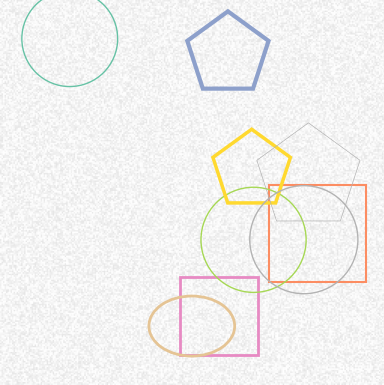[{"shape": "circle", "thickness": 1, "radius": 0.62, "center": [0.181, 0.9]}, {"shape": "square", "thickness": 1.5, "radius": 0.63, "center": [0.825, 0.394]}, {"shape": "pentagon", "thickness": 3, "radius": 0.55, "center": [0.592, 0.86]}, {"shape": "square", "thickness": 2, "radius": 0.5, "center": [0.568, 0.179]}, {"shape": "circle", "thickness": 1, "radius": 0.68, "center": [0.659, 0.377]}, {"shape": "pentagon", "thickness": 2.5, "radius": 0.53, "center": [0.654, 0.559]}, {"shape": "oval", "thickness": 2, "radius": 0.56, "center": [0.498, 0.153]}, {"shape": "pentagon", "thickness": 0.5, "radius": 0.7, "center": [0.801, 0.54]}, {"shape": "circle", "thickness": 1, "radius": 0.7, "center": [0.789, 0.377]}]